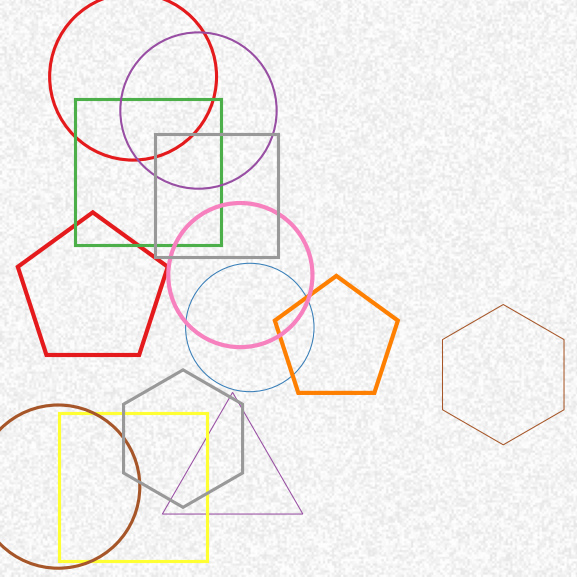[{"shape": "pentagon", "thickness": 2, "radius": 0.68, "center": [0.161, 0.495]}, {"shape": "circle", "thickness": 1.5, "radius": 0.72, "center": [0.23, 0.866]}, {"shape": "circle", "thickness": 0.5, "radius": 0.56, "center": [0.433, 0.432]}, {"shape": "square", "thickness": 1.5, "radius": 0.63, "center": [0.256, 0.701]}, {"shape": "triangle", "thickness": 0.5, "radius": 0.7, "center": [0.403, 0.179]}, {"shape": "circle", "thickness": 1, "radius": 0.68, "center": [0.344, 0.808]}, {"shape": "pentagon", "thickness": 2, "radius": 0.56, "center": [0.582, 0.409]}, {"shape": "square", "thickness": 1.5, "radius": 0.64, "center": [0.23, 0.155]}, {"shape": "circle", "thickness": 1.5, "radius": 0.71, "center": [0.101, 0.157]}, {"shape": "hexagon", "thickness": 0.5, "radius": 0.61, "center": [0.871, 0.35]}, {"shape": "circle", "thickness": 2, "radius": 0.62, "center": [0.416, 0.523]}, {"shape": "square", "thickness": 1.5, "radius": 0.53, "center": [0.376, 0.661]}, {"shape": "hexagon", "thickness": 1.5, "radius": 0.59, "center": [0.317, 0.24]}]